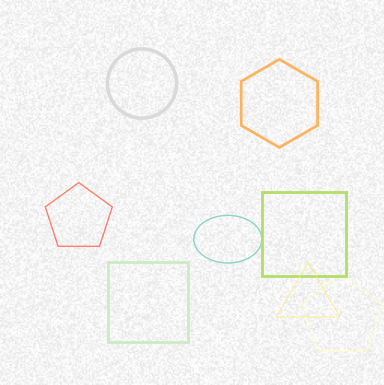[{"shape": "oval", "thickness": 1, "radius": 0.44, "center": [0.592, 0.379]}, {"shape": "pentagon", "thickness": 0.5, "radius": 0.55, "center": [0.888, 0.176]}, {"shape": "pentagon", "thickness": 1, "radius": 0.46, "center": [0.205, 0.434]}, {"shape": "hexagon", "thickness": 2, "radius": 0.57, "center": [0.726, 0.731]}, {"shape": "square", "thickness": 2, "radius": 0.54, "center": [0.789, 0.393]}, {"shape": "circle", "thickness": 2.5, "radius": 0.45, "center": [0.369, 0.783]}, {"shape": "square", "thickness": 2, "radius": 0.52, "center": [0.385, 0.216]}, {"shape": "triangle", "thickness": 0.5, "radius": 0.48, "center": [0.8, 0.224]}]